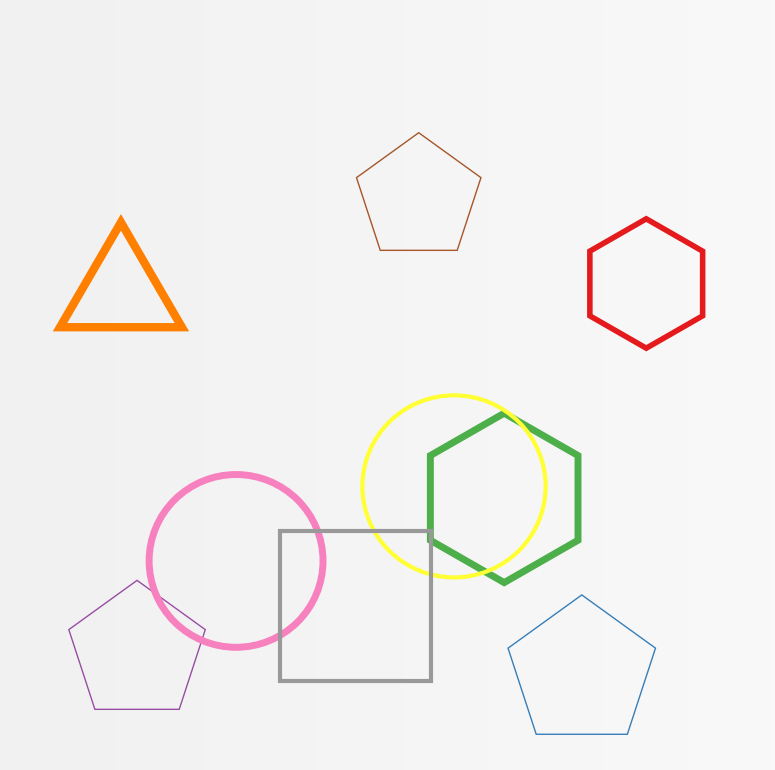[{"shape": "hexagon", "thickness": 2, "radius": 0.42, "center": [0.834, 0.632]}, {"shape": "pentagon", "thickness": 0.5, "radius": 0.5, "center": [0.751, 0.127]}, {"shape": "hexagon", "thickness": 2.5, "radius": 0.55, "center": [0.651, 0.353]}, {"shape": "pentagon", "thickness": 0.5, "radius": 0.46, "center": [0.177, 0.154]}, {"shape": "triangle", "thickness": 3, "radius": 0.45, "center": [0.156, 0.62]}, {"shape": "circle", "thickness": 1.5, "radius": 0.59, "center": [0.586, 0.368]}, {"shape": "pentagon", "thickness": 0.5, "radius": 0.42, "center": [0.54, 0.743]}, {"shape": "circle", "thickness": 2.5, "radius": 0.56, "center": [0.305, 0.272]}, {"shape": "square", "thickness": 1.5, "radius": 0.49, "center": [0.459, 0.212]}]